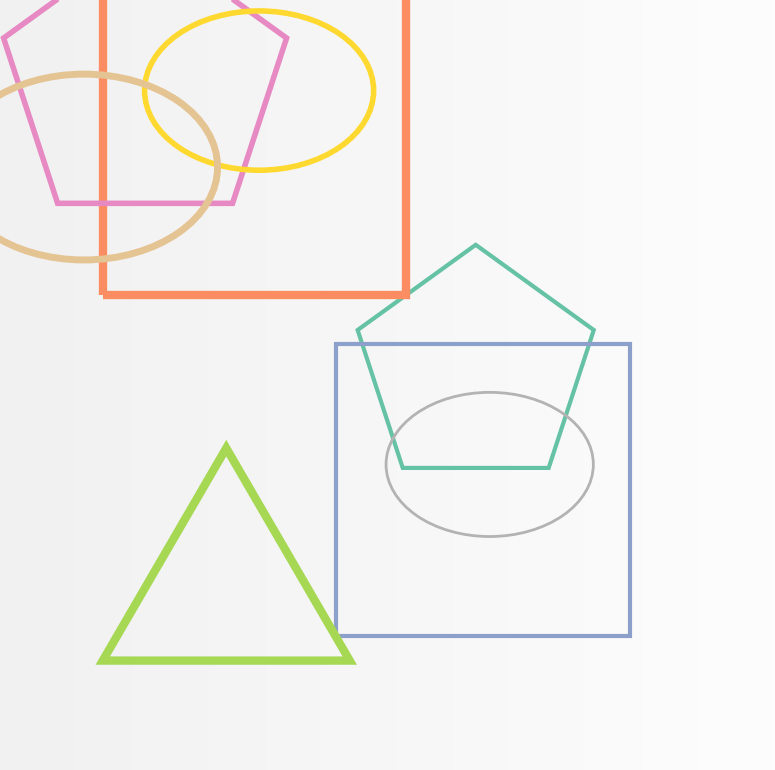[{"shape": "pentagon", "thickness": 1.5, "radius": 0.8, "center": [0.614, 0.522]}, {"shape": "square", "thickness": 3, "radius": 0.98, "center": [0.328, 0.812]}, {"shape": "square", "thickness": 1.5, "radius": 0.95, "center": [0.623, 0.364]}, {"shape": "pentagon", "thickness": 2, "radius": 0.96, "center": [0.187, 0.891]}, {"shape": "triangle", "thickness": 3, "radius": 0.92, "center": [0.292, 0.234]}, {"shape": "oval", "thickness": 2, "radius": 0.74, "center": [0.334, 0.882]}, {"shape": "oval", "thickness": 2.5, "radius": 0.86, "center": [0.108, 0.783]}, {"shape": "oval", "thickness": 1, "radius": 0.67, "center": [0.632, 0.397]}]